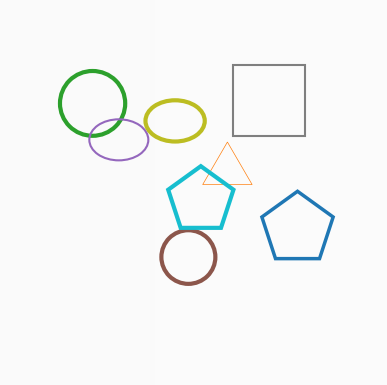[{"shape": "pentagon", "thickness": 2.5, "radius": 0.48, "center": [0.768, 0.406]}, {"shape": "triangle", "thickness": 0.5, "radius": 0.37, "center": [0.587, 0.557]}, {"shape": "circle", "thickness": 3, "radius": 0.42, "center": [0.239, 0.731]}, {"shape": "oval", "thickness": 1.5, "radius": 0.38, "center": [0.307, 0.637]}, {"shape": "circle", "thickness": 3, "radius": 0.35, "center": [0.486, 0.332]}, {"shape": "square", "thickness": 1.5, "radius": 0.46, "center": [0.695, 0.738]}, {"shape": "oval", "thickness": 3, "radius": 0.38, "center": [0.452, 0.686]}, {"shape": "pentagon", "thickness": 3, "radius": 0.44, "center": [0.518, 0.48]}]